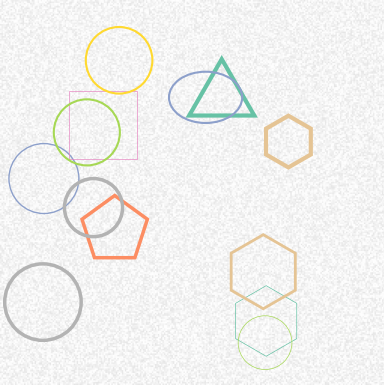[{"shape": "triangle", "thickness": 3, "radius": 0.49, "center": [0.576, 0.749]}, {"shape": "hexagon", "thickness": 0.5, "radius": 0.46, "center": [0.691, 0.166]}, {"shape": "pentagon", "thickness": 2.5, "radius": 0.45, "center": [0.298, 0.403]}, {"shape": "circle", "thickness": 1, "radius": 0.45, "center": [0.114, 0.536]}, {"shape": "oval", "thickness": 1.5, "radius": 0.48, "center": [0.534, 0.747]}, {"shape": "square", "thickness": 0.5, "radius": 0.44, "center": [0.267, 0.676]}, {"shape": "circle", "thickness": 0.5, "radius": 0.35, "center": [0.688, 0.11]}, {"shape": "circle", "thickness": 1.5, "radius": 0.43, "center": [0.226, 0.656]}, {"shape": "circle", "thickness": 1.5, "radius": 0.43, "center": [0.309, 0.843]}, {"shape": "hexagon", "thickness": 3, "radius": 0.34, "center": [0.749, 0.632]}, {"shape": "hexagon", "thickness": 2, "radius": 0.48, "center": [0.684, 0.294]}, {"shape": "circle", "thickness": 2.5, "radius": 0.38, "center": [0.243, 0.461]}, {"shape": "circle", "thickness": 2.5, "radius": 0.5, "center": [0.112, 0.215]}]